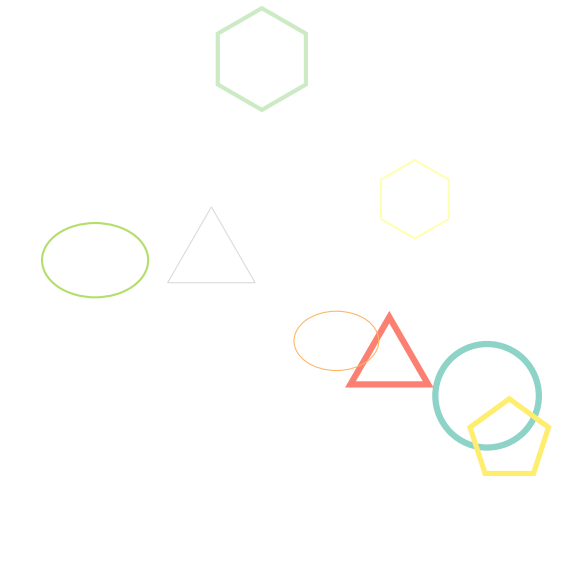[{"shape": "circle", "thickness": 3, "radius": 0.45, "center": [0.843, 0.314]}, {"shape": "hexagon", "thickness": 1, "radius": 0.34, "center": [0.718, 0.654]}, {"shape": "triangle", "thickness": 3, "radius": 0.39, "center": [0.674, 0.372]}, {"shape": "oval", "thickness": 0.5, "radius": 0.37, "center": [0.582, 0.409]}, {"shape": "oval", "thickness": 1, "radius": 0.46, "center": [0.165, 0.549]}, {"shape": "triangle", "thickness": 0.5, "radius": 0.44, "center": [0.366, 0.553]}, {"shape": "hexagon", "thickness": 2, "radius": 0.44, "center": [0.453, 0.897]}, {"shape": "pentagon", "thickness": 2.5, "radius": 0.36, "center": [0.882, 0.237]}]